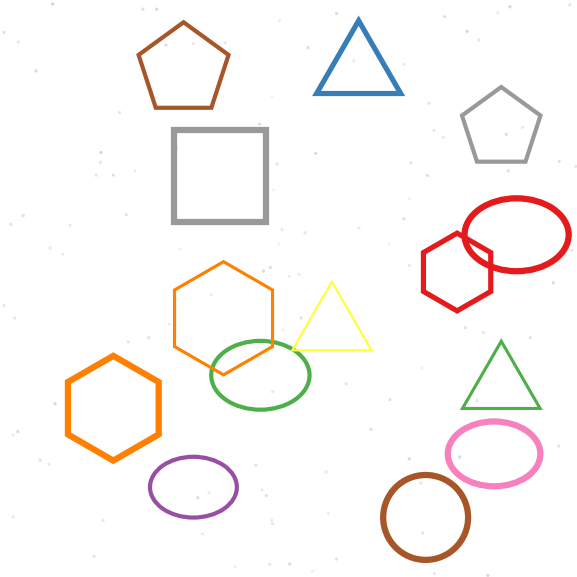[{"shape": "hexagon", "thickness": 2.5, "radius": 0.34, "center": [0.792, 0.528]}, {"shape": "oval", "thickness": 3, "radius": 0.45, "center": [0.895, 0.593]}, {"shape": "triangle", "thickness": 2.5, "radius": 0.42, "center": [0.621, 0.879]}, {"shape": "triangle", "thickness": 1.5, "radius": 0.39, "center": [0.868, 0.331]}, {"shape": "oval", "thickness": 2, "radius": 0.43, "center": [0.451, 0.349]}, {"shape": "oval", "thickness": 2, "radius": 0.38, "center": [0.335, 0.156]}, {"shape": "hexagon", "thickness": 1.5, "radius": 0.49, "center": [0.387, 0.448]}, {"shape": "hexagon", "thickness": 3, "radius": 0.45, "center": [0.196, 0.292]}, {"shape": "triangle", "thickness": 1, "radius": 0.4, "center": [0.575, 0.432]}, {"shape": "pentagon", "thickness": 2, "radius": 0.41, "center": [0.318, 0.879]}, {"shape": "circle", "thickness": 3, "radius": 0.37, "center": [0.737, 0.103]}, {"shape": "oval", "thickness": 3, "radius": 0.4, "center": [0.856, 0.213]}, {"shape": "pentagon", "thickness": 2, "radius": 0.36, "center": [0.868, 0.777]}, {"shape": "square", "thickness": 3, "radius": 0.4, "center": [0.381, 0.695]}]